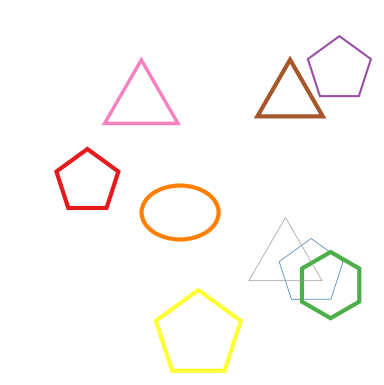[{"shape": "pentagon", "thickness": 3, "radius": 0.42, "center": [0.227, 0.528]}, {"shape": "pentagon", "thickness": 0.5, "radius": 0.44, "center": [0.808, 0.293]}, {"shape": "hexagon", "thickness": 3, "radius": 0.43, "center": [0.859, 0.26]}, {"shape": "pentagon", "thickness": 1.5, "radius": 0.43, "center": [0.882, 0.82]}, {"shape": "oval", "thickness": 3, "radius": 0.5, "center": [0.468, 0.448]}, {"shape": "pentagon", "thickness": 3, "radius": 0.58, "center": [0.515, 0.131]}, {"shape": "triangle", "thickness": 3, "radius": 0.49, "center": [0.753, 0.747]}, {"shape": "triangle", "thickness": 2.5, "radius": 0.55, "center": [0.367, 0.734]}, {"shape": "triangle", "thickness": 0.5, "radius": 0.55, "center": [0.741, 0.326]}]